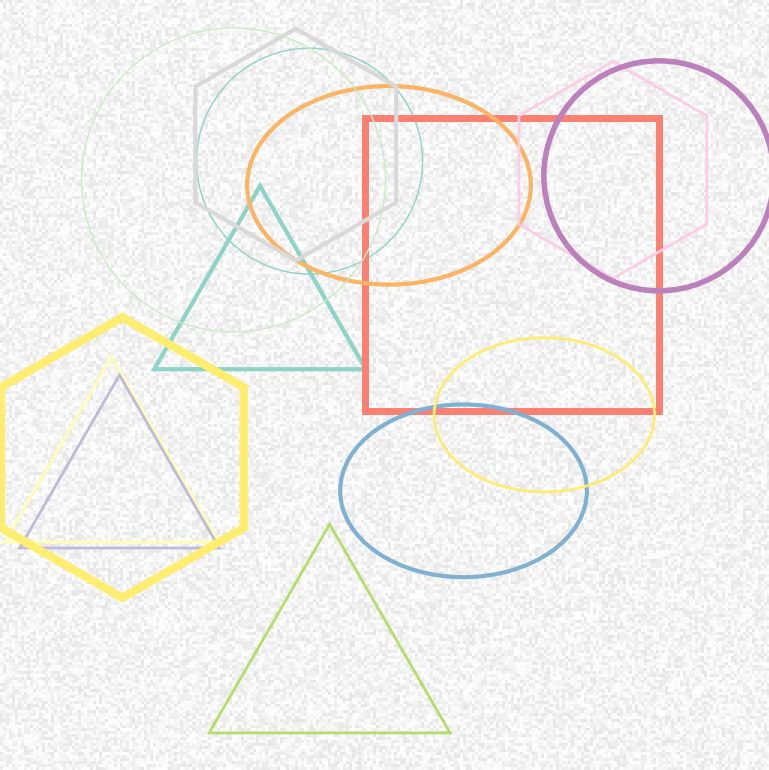[{"shape": "circle", "thickness": 0.5, "radius": 0.73, "center": [0.402, 0.791]}, {"shape": "triangle", "thickness": 1.5, "radius": 0.79, "center": [0.338, 0.6]}, {"shape": "triangle", "thickness": 1, "radius": 0.8, "center": [0.145, 0.376]}, {"shape": "triangle", "thickness": 1, "radius": 0.75, "center": [0.155, 0.363]}, {"shape": "square", "thickness": 2.5, "radius": 0.95, "center": [0.665, 0.656]}, {"shape": "oval", "thickness": 1.5, "radius": 0.8, "center": [0.602, 0.363]}, {"shape": "oval", "thickness": 1.5, "radius": 0.92, "center": [0.505, 0.759]}, {"shape": "triangle", "thickness": 1, "radius": 0.9, "center": [0.428, 0.138]}, {"shape": "hexagon", "thickness": 1, "radius": 0.7, "center": [0.796, 0.779]}, {"shape": "hexagon", "thickness": 1.5, "radius": 0.75, "center": [0.384, 0.812]}, {"shape": "circle", "thickness": 2, "radius": 0.75, "center": [0.856, 0.772]}, {"shape": "circle", "thickness": 0.5, "radius": 0.99, "center": [0.303, 0.766]}, {"shape": "hexagon", "thickness": 3, "radius": 0.91, "center": [0.159, 0.406]}, {"shape": "oval", "thickness": 1, "radius": 0.72, "center": [0.707, 0.461]}]